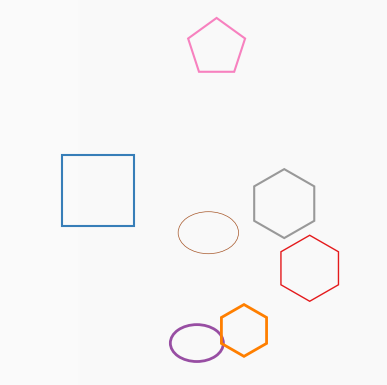[{"shape": "hexagon", "thickness": 1, "radius": 0.43, "center": [0.799, 0.303]}, {"shape": "square", "thickness": 1.5, "radius": 0.46, "center": [0.253, 0.505]}, {"shape": "oval", "thickness": 2, "radius": 0.34, "center": [0.508, 0.109]}, {"shape": "hexagon", "thickness": 2, "radius": 0.34, "center": [0.63, 0.142]}, {"shape": "oval", "thickness": 0.5, "radius": 0.39, "center": [0.538, 0.396]}, {"shape": "pentagon", "thickness": 1.5, "radius": 0.39, "center": [0.559, 0.876]}, {"shape": "hexagon", "thickness": 1.5, "radius": 0.45, "center": [0.734, 0.471]}]